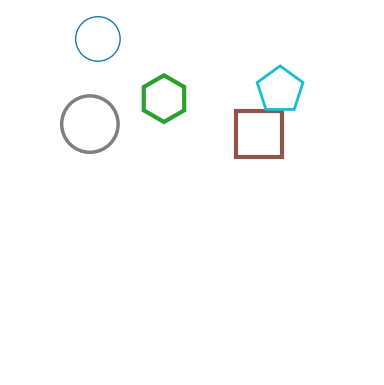[{"shape": "circle", "thickness": 1, "radius": 0.29, "center": [0.254, 0.899]}, {"shape": "hexagon", "thickness": 3, "radius": 0.3, "center": [0.426, 0.744]}, {"shape": "square", "thickness": 3, "radius": 0.3, "center": [0.673, 0.651]}, {"shape": "circle", "thickness": 2.5, "radius": 0.37, "center": [0.233, 0.678]}, {"shape": "pentagon", "thickness": 2, "radius": 0.31, "center": [0.727, 0.766]}]